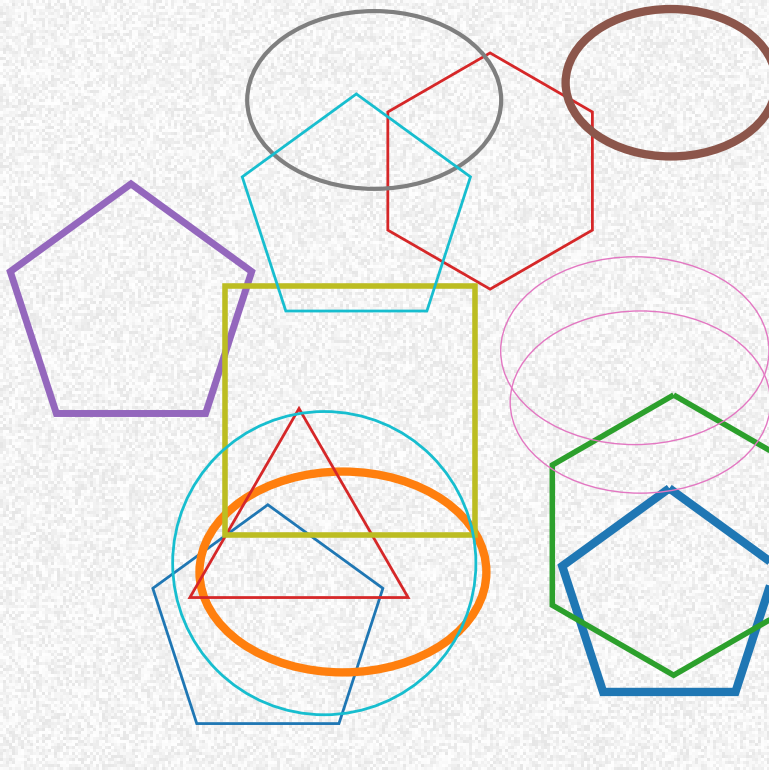[{"shape": "pentagon", "thickness": 3, "radius": 0.73, "center": [0.869, 0.22]}, {"shape": "pentagon", "thickness": 1, "radius": 0.79, "center": [0.348, 0.187]}, {"shape": "oval", "thickness": 3, "radius": 0.93, "center": [0.445, 0.257]}, {"shape": "hexagon", "thickness": 2, "radius": 0.91, "center": [0.875, 0.305]}, {"shape": "hexagon", "thickness": 1, "radius": 0.77, "center": [0.637, 0.778]}, {"shape": "triangle", "thickness": 1, "radius": 0.82, "center": [0.388, 0.306]}, {"shape": "pentagon", "thickness": 2.5, "radius": 0.82, "center": [0.17, 0.596]}, {"shape": "oval", "thickness": 3, "radius": 0.68, "center": [0.871, 0.893]}, {"shape": "oval", "thickness": 0.5, "radius": 0.85, "center": [0.832, 0.478]}, {"shape": "oval", "thickness": 0.5, "radius": 0.87, "center": [0.824, 0.545]}, {"shape": "oval", "thickness": 1.5, "radius": 0.82, "center": [0.486, 0.87]}, {"shape": "square", "thickness": 2, "radius": 0.81, "center": [0.454, 0.467]}, {"shape": "circle", "thickness": 1, "radius": 0.98, "center": [0.421, 0.269]}, {"shape": "pentagon", "thickness": 1, "radius": 0.78, "center": [0.463, 0.722]}]